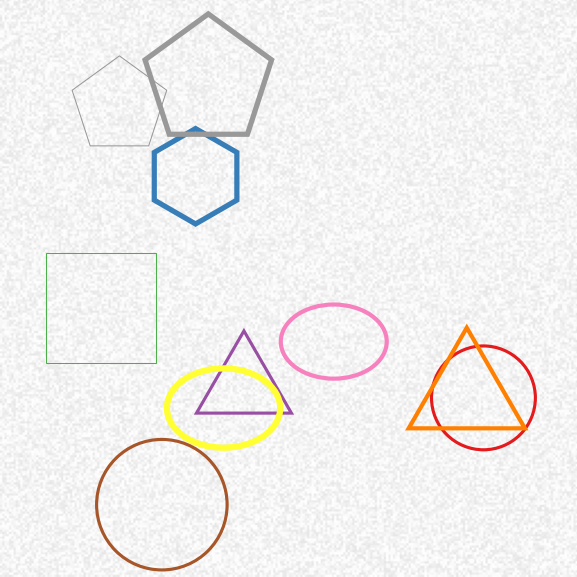[{"shape": "circle", "thickness": 1.5, "radius": 0.45, "center": [0.837, 0.31]}, {"shape": "hexagon", "thickness": 2.5, "radius": 0.41, "center": [0.339, 0.694]}, {"shape": "square", "thickness": 0.5, "radius": 0.48, "center": [0.174, 0.465]}, {"shape": "triangle", "thickness": 1.5, "radius": 0.47, "center": [0.422, 0.331]}, {"shape": "triangle", "thickness": 2, "radius": 0.58, "center": [0.808, 0.315]}, {"shape": "oval", "thickness": 3, "radius": 0.49, "center": [0.387, 0.293]}, {"shape": "circle", "thickness": 1.5, "radius": 0.57, "center": [0.28, 0.125]}, {"shape": "oval", "thickness": 2, "radius": 0.46, "center": [0.578, 0.408]}, {"shape": "pentagon", "thickness": 0.5, "radius": 0.43, "center": [0.207, 0.816]}, {"shape": "pentagon", "thickness": 2.5, "radius": 0.58, "center": [0.361, 0.86]}]